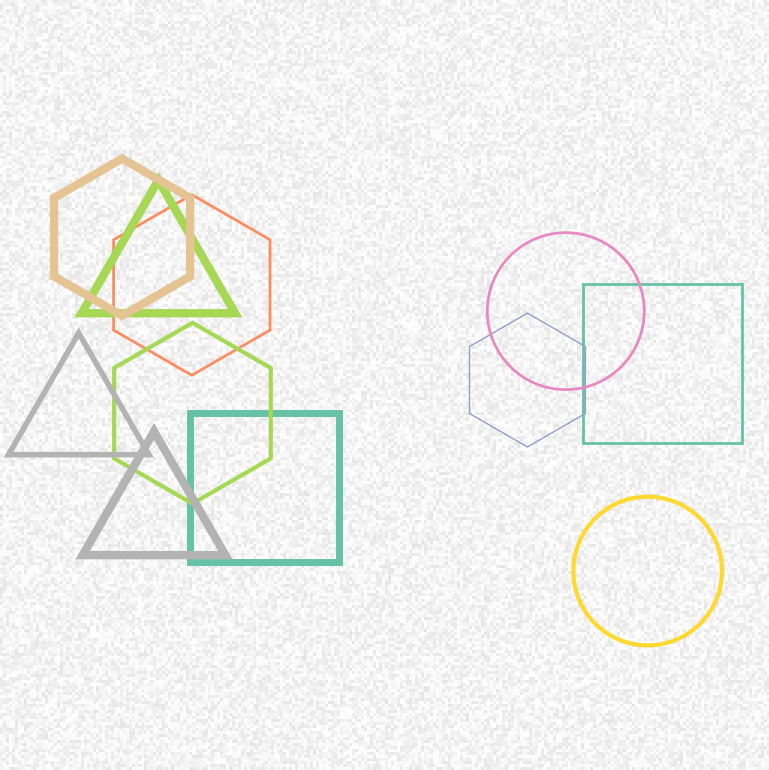[{"shape": "square", "thickness": 2.5, "radius": 0.48, "center": [0.344, 0.367]}, {"shape": "square", "thickness": 1, "radius": 0.52, "center": [0.86, 0.528]}, {"shape": "hexagon", "thickness": 1, "radius": 0.59, "center": [0.249, 0.63]}, {"shape": "hexagon", "thickness": 0.5, "radius": 0.43, "center": [0.685, 0.506]}, {"shape": "circle", "thickness": 1, "radius": 0.51, "center": [0.735, 0.596]}, {"shape": "hexagon", "thickness": 1.5, "radius": 0.59, "center": [0.25, 0.463]}, {"shape": "triangle", "thickness": 3, "radius": 0.58, "center": [0.206, 0.651]}, {"shape": "circle", "thickness": 1.5, "radius": 0.48, "center": [0.841, 0.258]}, {"shape": "hexagon", "thickness": 3, "radius": 0.51, "center": [0.159, 0.692]}, {"shape": "triangle", "thickness": 2, "radius": 0.53, "center": [0.102, 0.462]}, {"shape": "triangle", "thickness": 3, "radius": 0.54, "center": [0.2, 0.333]}]